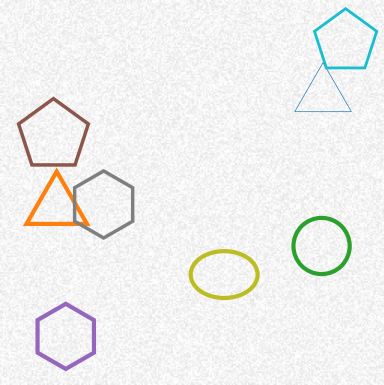[{"shape": "triangle", "thickness": 0.5, "radius": 0.43, "center": [0.839, 0.752]}, {"shape": "triangle", "thickness": 3, "radius": 0.45, "center": [0.147, 0.464]}, {"shape": "circle", "thickness": 3, "radius": 0.37, "center": [0.835, 0.361]}, {"shape": "hexagon", "thickness": 3, "radius": 0.42, "center": [0.171, 0.126]}, {"shape": "pentagon", "thickness": 2.5, "radius": 0.48, "center": [0.139, 0.649]}, {"shape": "hexagon", "thickness": 2.5, "radius": 0.44, "center": [0.269, 0.469]}, {"shape": "oval", "thickness": 3, "radius": 0.43, "center": [0.582, 0.287]}, {"shape": "pentagon", "thickness": 2, "radius": 0.43, "center": [0.898, 0.892]}]